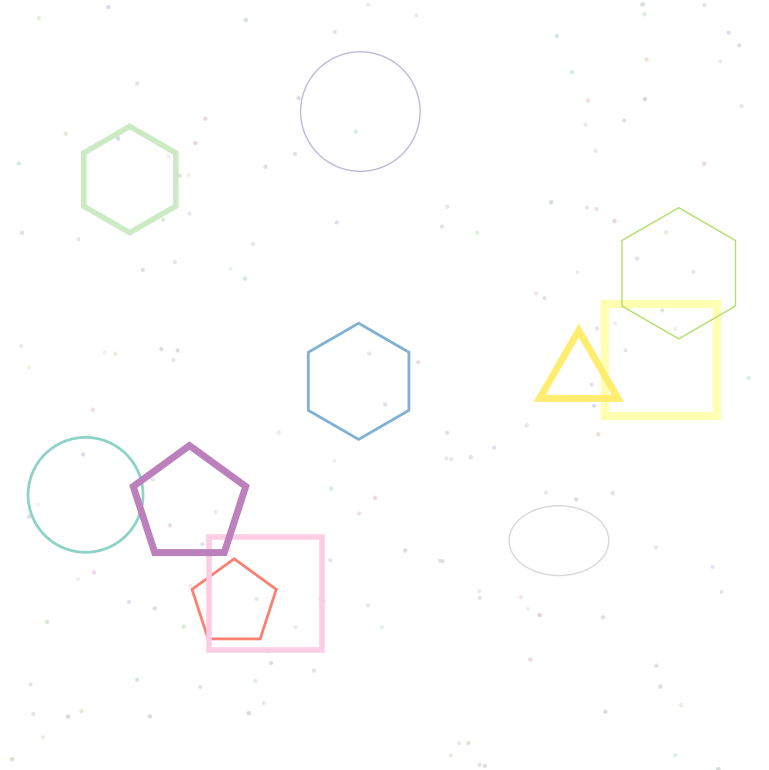[{"shape": "circle", "thickness": 1, "radius": 0.37, "center": [0.111, 0.357]}, {"shape": "square", "thickness": 3, "radius": 0.36, "center": [0.859, 0.532]}, {"shape": "circle", "thickness": 0.5, "radius": 0.39, "center": [0.468, 0.855]}, {"shape": "pentagon", "thickness": 1, "radius": 0.29, "center": [0.304, 0.217]}, {"shape": "hexagon", "thickness": 1, "radius": 0.38, "center": [0.466, 0.505]}, {"shape": "hexagon", "thickness": 0.5, "radius": 0.43, "center": [0.881, 0.645]}, {"shape": "square", "thickness": 2, "radius": 0.37, "center": [0.345, 0.229]}, {"shape": "oval", "thickness": 0.5, "radius": 0.32, "center": [0.726, 0.298]}, {"shape": "pentagon", "thickness": 2.5, "radius": 0.38, "center": [0.246, 0.345]}, {"shape": "hexagon", "thickness": 2, "radius": 0.35, "center": [0.168, 0.767]}, {"shape": "triangle", "thickness": 2.5, "radius": 0.29, "center": [0.752, 0.512]}]